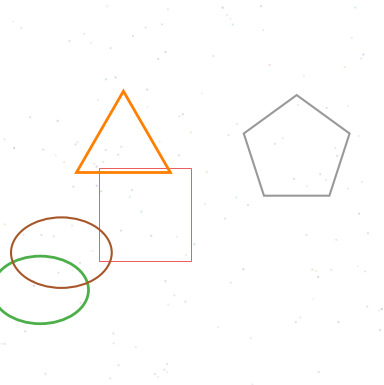[{"shape": "square", "thickness": 0.5, "radius": 0.6, "center": [0.377, 0.443]}, {"shape": "oval", "thickness": 2, "radius": 0.63, "center": [0.104, 0.247]}, {"shape": "triangle", "thickness": 2, "radius": 0.7, "center": [0.321, 0.622]}, {"shape": "oval", "thickness": 1.5, "radius": 0.65, "center": [0.159, 0.344]}, {"shape": "pentagon", "thickness": 1.5, "radius": 0.72, "center": [0.771, 0.609]}]